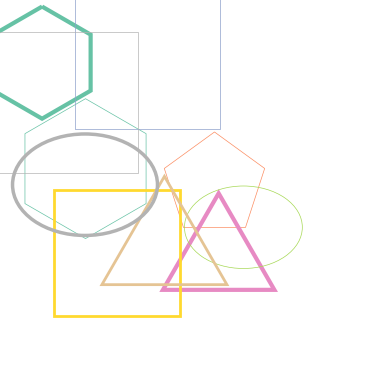[{"shape": "hexagon", "thickness": 0.5, "radius": 0.91, "center": [0.222, 0.562]}, {"shape": "hexagon", "thickness": 3, "radius": 0.73, "center": [0.109, 0.837]}, {"shape": "pentagon", "thickness": 0.5, "radius": 0.69, "center": [0.557, 0.52]}, {"shape": "square", "thickness": 0.5, "radius": 0.94, "center": [0.382, 0.855]}, {"shape": "triangle", "thickness": 3, "radius": 0.84, "center": [0.568, 0.331]}, {"shape": "oval", "thickness": 0.5, "radius": 0.77, "center": [0.632, 0.41]}, {"shape": "square", "thickness": 2, "radius": 0.82, "center": [0.303, 0.344]}, {"shape": "triangle", "thickness": 2, "radius": 0.94, "center": [0.427, 0.354]}, {"shape": "square", "thickness": 0.5, "radius": 0.91, "center": [0.176, 0.733]}, {"shape": "oval", "thickness": 2.5, "radius": 0.94, "center": [0.221, 0.52]}]